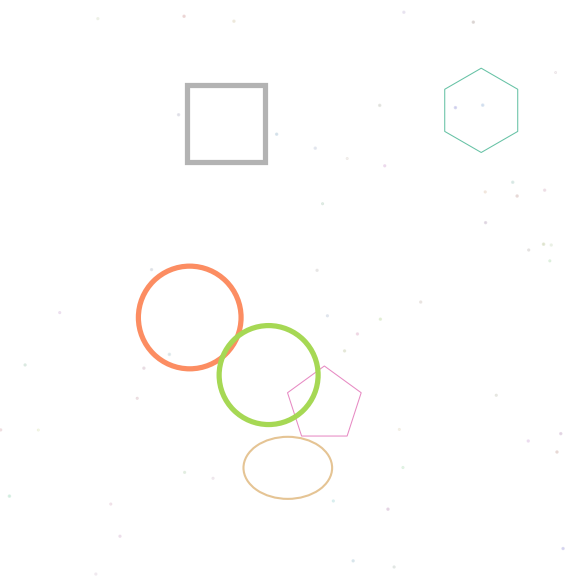[{"shape": "hexagon", "thickness": 0.5, "radius": 0.36, "center": [0.833, 0.808]}, {"shape": "circle", "thickness": 2.5, "radius": 0.44, "center": [0.329, 0.449]}, {"shape": "pentagon", "thickness": 0.5, "radius": 0.34, "center": [0.562, 0.298]}, {"shape": "circle", "thickness": 2.5, "radius": 0.43, "center": [0.465, 0.35]}, {"shape": "oval", "thickness": 1, "radius": 0.38, "center": [0.498, 0.189]}, {"shape": "square", "thickness": 2.5, "radius": 0.34, "center": [0.391, 0.785]}]